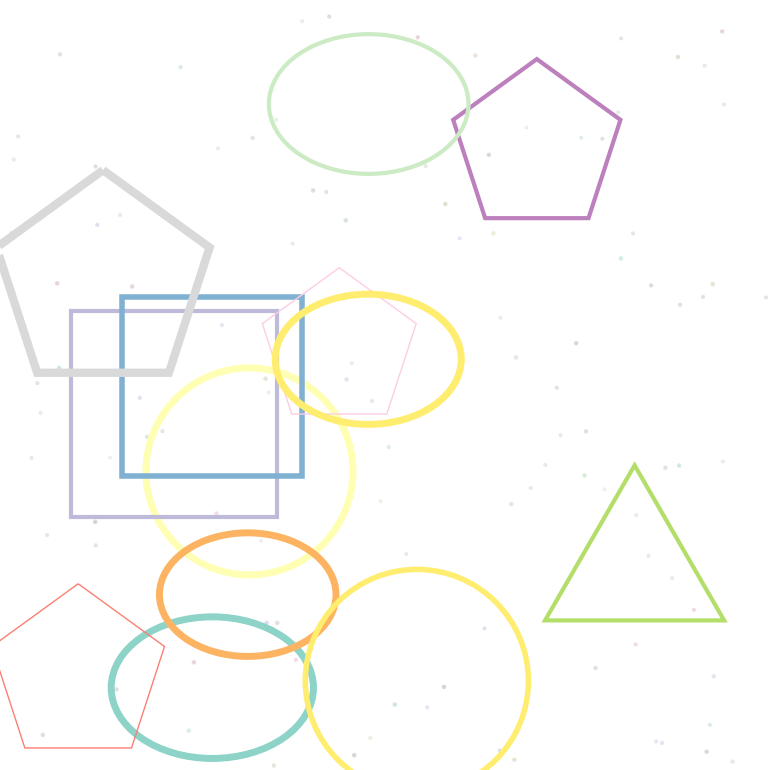[{"shape": "oval", "thickness": 2.5, "radius": 0.66, "center": [0.276, 0.107]}, {"shape": "circle", "thickness": 2.5, "radius": 0.67, "center": [0.324, 0.388]}, {"shape": "square", "thickness": 1.5, "radius": 0.67, "center": [0.226, 0.462]}, {"shape": "pentagon", "thickness": 0.5, "radius": 0.59, "center": [0.102, 0.124]}, {"shape": "square", "thickness": 2, "radius": 0.58, "center": [0.276, 0.498]}, {"shape": "oval", "thickness": 2.5, "radius": 0.57, "center": [0.322, 0.228]}, {"shape": "triangle", "thickness": 1.5, "radius": 0.67, "center": [0.824, 0.261]}, {"shape": "pentagon", "thickness": 0.5, "radius": 0.53, "center": [0.441, 0.547]}, {"shape": "pentagon", "thickness": 3, "radius": 0.73, "center": [0.134, 0.634]}, {"shape": "pentagon", "thickness": 1.5, "radius": 0.57, "center": [0.697, 0.809]}, {"shape": "oval", "thickness": 1.5, "radius": 0.65, "center": [0.479, 0.865]}, {"shape": "circle", "thickness": 2, "radius": 0.72, "center": [0.541, 0.116]}, {"shape": "oval", "thickness": 2.5, "radius": 0.6, "center": [0.478, 0.533]}]